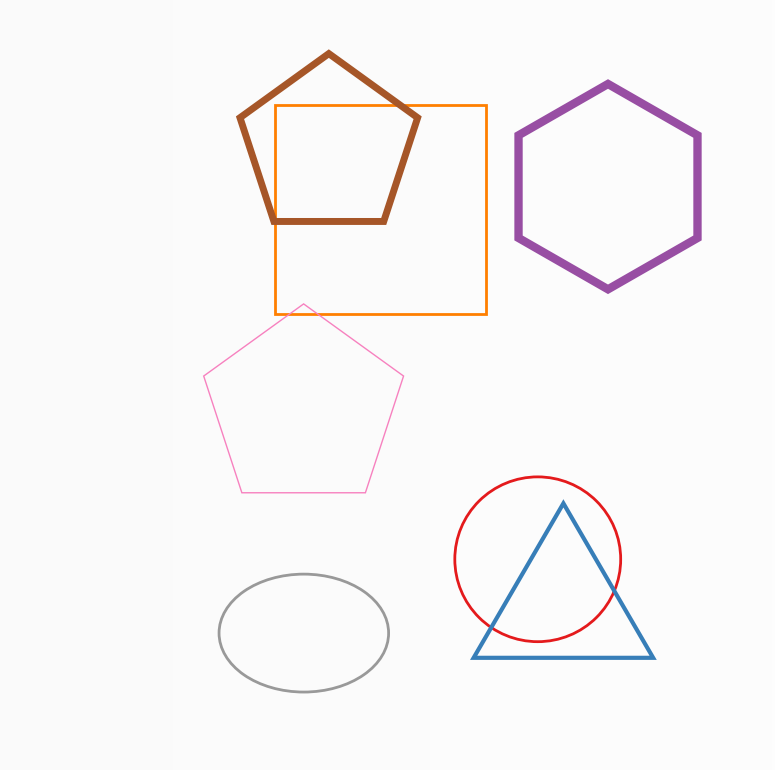[{"shape": "circle", "thickness": 1, "radius": 0.54, "center": [0.694, 0.274]}, {"shape": "triangle", "thickness": 1.5, "radius": 0.67, "center": [0.727, 0.213]}, {"shape": "hexagon", "thickness": 3, "radius": 0.67, "center": [0.785, 0.758]}, {"shape": "square", "thickness": 1, "radius": 0.68, "center": [0.491, 0.728]}, {"shape": "pentagon", "thickness": 2.5, "radius": 0.6, "center": [0.424, 0.81]}, {"shape": "pentagon", "thickness": 0.5, "radius": 0.68, "center": [0.392, 0.47]}, {"shape": "oval", "thickness": 1, "radius": 0.55, "center": [0.392, 0.178]}]